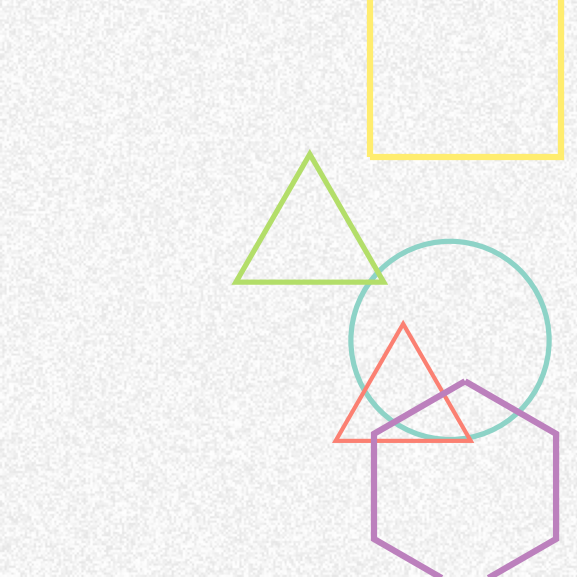[{"shape": "circle", "thickness": 2.5, "radius": 0.86, "center": [0.779, 0.41]}, {"shape": "triangle", "thickness": 2, "radius": 0.68, "center": [0.698, 0.303]}, {"shape": "triangle", "thickness": 2.5, "radius": 0.74, "center": [0.536, 0.584]}, {"shape": "hexagon", "thickness": 3, "radius": 0.91, "center": [0.805, 0.157]}, {"shape": "square", "thickness": 3, "radius": 0.83, "center": [0.806, 0.893]}]